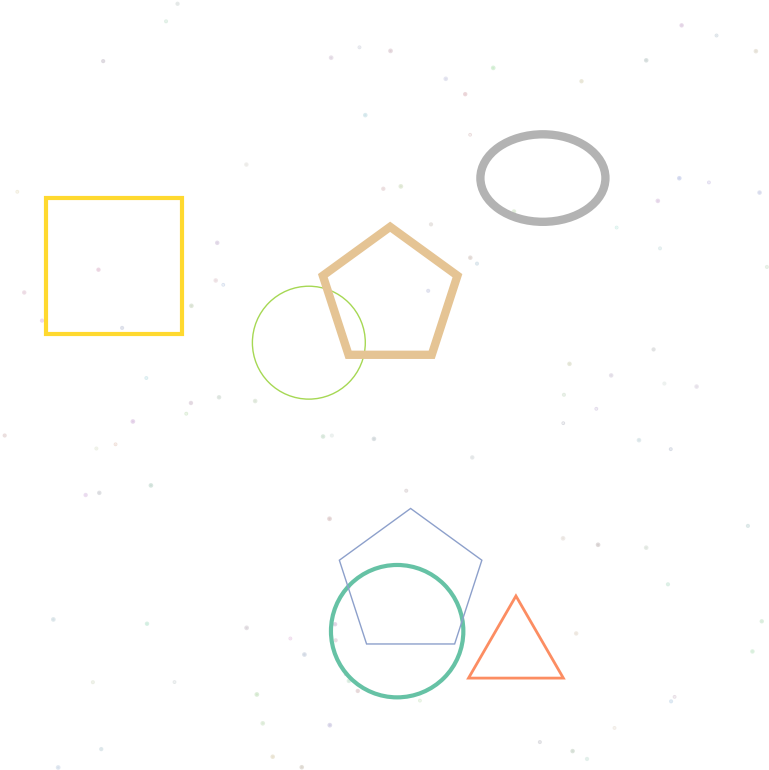[{"shape": "circle", "thickness": 1.5, "radius": 0.43, "center": [0.516, 0.18]}, {"shape": "triangle", "thickness": 1, "radius": 0.36, "center": [0.67, 0.155]}, {"shape": "pentagon", "thickness": 0.5, "radius": 0.49, "center": [0.533, 0.242]}, {"shape": "circle", "thickness": 0.5, "radius": 0.37, "center": [0.401, 0.555]}, {"shape": "square", "thickness": 1.5, "radius": 0.44, "center": [0.148, 0.655]}, {"shape": "pentagon", "thickness": 3, "radius": 0.46, "center": [0.507, 0.614]}, {"shape": "oval", "thickness": 3, "radius": 0.41, "center": [0.705, 0.769]}]